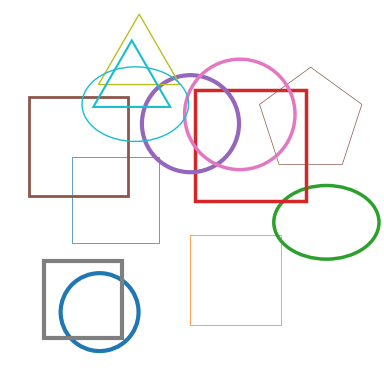[{"shape": "square", "thickness": 0.5, "radius": 0.56, "center": [0.3, 0.48]}, {"shape": "circle", "thickness": 3, "radius": 0.51, "center": [0.259, 0.189]}, {"shape": "square", "thickness": 0.5, "radius": 0.59, "center": [0.613, 0.273]}, {"shape": "oval", "thickness": 2.5, "radius": 0.68, "center": [0.848, 0.423]}, {"shape": "square", "thickness": 2.5, "radius": 0.72, "center": [0.65, 0.622]}, {"shape": "circle", "thickness": 3, "radius": 0.63, "center": [0.495, 0.679]}, {"shape": "square", "thickness": 2, "radius": 0.65, "center": [0.204, 0.619]}, {"shape": "pentagon", "thickness": 0.5, "radius": 0.7, "center": [0.807, 0.686]}, {"shape": "circle", "thickness": 2.5, "radius": 0.72, "center": [0.623, 0.703]}, {"shape": "square", "thickness": 3, "radius": 0.51, "center": [0.215, 0.222]}, {"shape": "triangle", "thickness": 1, "radius": 0.61, "center": [0.362, 0.841]}, {"shape": "triangle", "thickness": 1.5, "radius": 0.58, "center": [0.342, 0.78]}, {"shape": "oval", "thickness": 1, "radius": 0.69, "center": [0.351, 0.729]}]